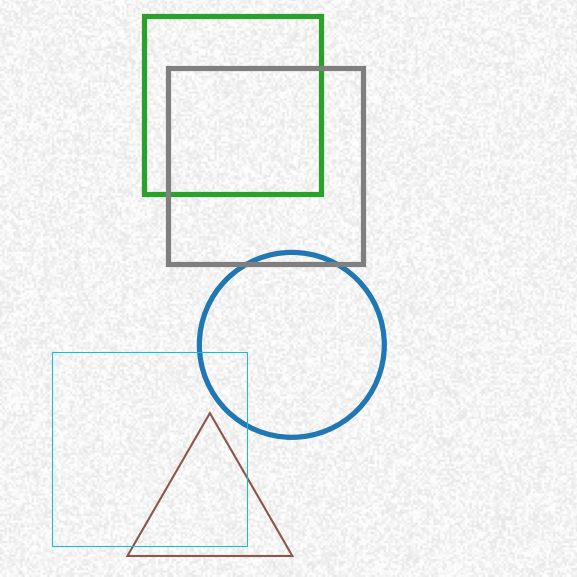[{"shape": "circle", "thickness": 2.5, "radius": 0.8, "center": [0.505, 0.402]}, {"shape": "square", "thickness": 2.5, "radius": 0.77, "center": [0.403, 0.818]}, {"shape": "triangle", "thickness": 1, "radius": 0.82, "center": [0.363, 0.119]}, {"shape": "square", "thickness": 2.5, "radius": 0.85, "center": [0.459, 0.712]}, {"shape": "square", "thickness": 0.5, "radius": 0.84, "center": [0.259, 0.221]}]